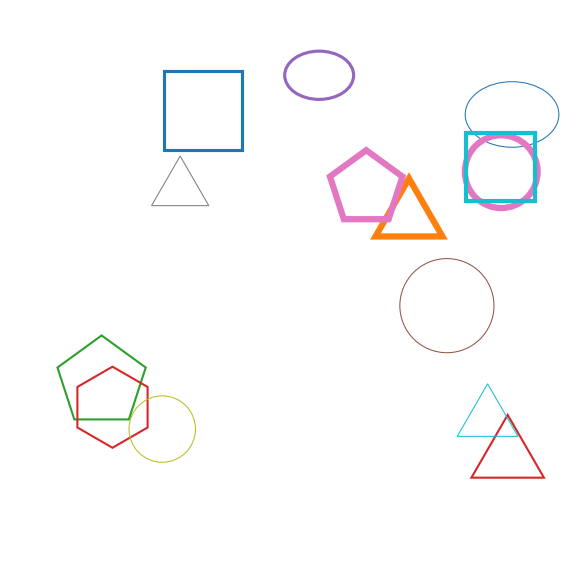[{"shape": "oval", "thickness": 0.5, "radius": 0.41, "center": [0.887, 0.801]}, {"shape": "square", "thickness": 1.5, "radius": 0.34, "center": [0.352, 0.808]}, {"shape": "triangle", "thickness": 3, "radius": 0.33, "center": [0.708, 0.623]}, {"shape": "pentagon", "thickness": 1, "radius": 0.4, "center": [0.176, 0.338]}, {"shape": "hexagon", "thickness": 1, "radius": 0.35, "center": [0.195, 0.294]}, {"shape": "triangle", "thickness": 1, "radius": 0.36, "center": [0.879, 0.208]}, {"shape": "oval", "thickness": 1.5, "radius": 0.3, "center": [0.553, 0.869]}, {"shape": "circle", "thickness": 0.5, "radius": 0.41, "center": [0.774, 0.47]}, {"shape": "pentagon", "thickness": 3, "radius": 0.33, "center": [0.634, 0.673]}, {"shape": "circle", "thickness": 3, "radius": 0.31, "center": [0.868, 0.702]}, {"shape": "triangle", "thickness": 0.5, "radius": 0.29, "center": [0.312, 0.672]}, {"shape": "circle", "thickness": 0.5, "radius": 0.29, "center": [0.281, 0.256]}, {"shape": "square", "thickness": 2, "radius": 0.3, "center": [0.866, 0.71]}, {"shape": "triangle", "thickness": 0.5, "radius": 0.3, "center": [0.844, 0.274]}]